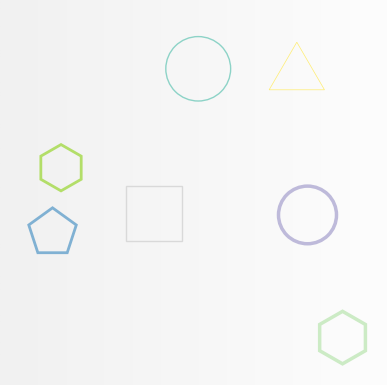[{"shape": "circle", "thickness": 1, "radius": 0.42, "center": [0.512, 0.821]}, {"shape": "circle", "thickness": 2.5, "radius": 0.37, "center": [0.794, 0.442]}, {"shape": "pentagon", "thickness": 2, "radius": 0.32, "center": [0.136, 0.396]}, {"shape": "hexagon", "thickness": 2, "radius": 0.3, "center": [0.157, 0.564]}, {"shape": "square", "thickness": 1, "radius": 0.36, "center": [0.398, 0.446]}, {"shape": "hexagon", "thickness": 2.5, "radius": 0.34, "center": [0.884, 0.123]}, {"shape": "triangle", "thickness": 0.5, "radius": 0.41, "center": [0.766, 0.808]}]